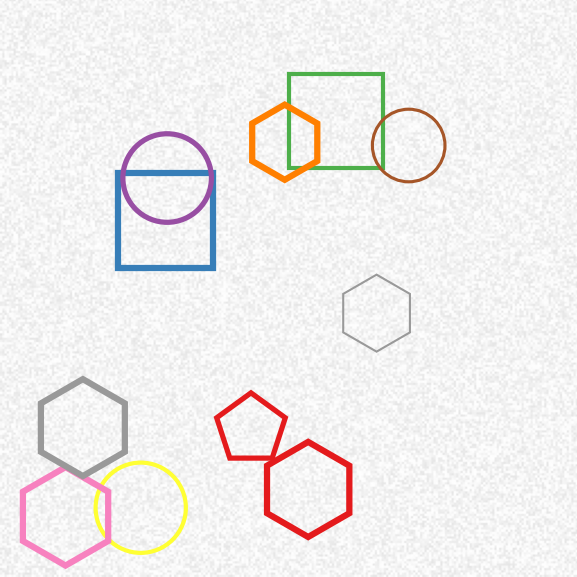[{"shape": "pentagon", "thickness": 2.5, "radius": 0.31, "center": [0.435, 0.256]}, {"shape": "hexagon", "thickness": 3, "radius": 0.41, "center": [0.534, 0.152]}, {"shape": "square", "thickness": 3, "radius": 0.41, "center": [0.287, 0.617]}, {"shape": "square", "thickness": 2, "radius": 0.41, "center": [0.582, 0.79]}, {"shape": "circle", "thickness": 2.5, "radius": 0.38, "center": [0.289, 0.691]}, {"shape": "hexagon", "thickness": 3, "radius": 0.33, "center": [0.493, 0.753]}, {"shape": "circle", "thickness": 2, "radius": 0.39, "center": [0.244, 0.12]}, {"shape": "circle", "thickness": 1.5, "radius": 0.31, "center": [0.708, 0.747]}, {"shape": "hexagon", "thickness": 3, "radius": 0.43, "center": [0.114, 0.105]}, {"shape": "hexagon", "thickness": 3, "radius": 0.42, "center": [0.143, 0.259]}, {"shape": "hexagon", "thickness": 1, "radius": 0.33, "center": [0.652, 0.457]}]